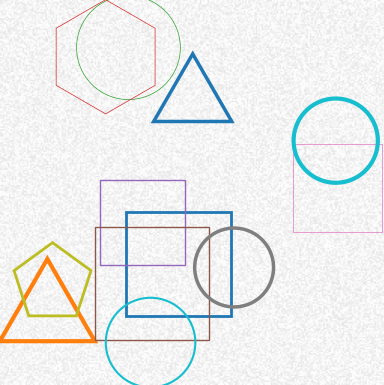[{"shape": "triangle", "thickness": 2.5, "radius": 0.59, "center": [0.501, 0.743]}, {"shape": "square", "thickness": 2, "radius": 0.68, "center": [0.463, 0.314]}, {"shape": "triangle", "thickness": 3, "radius": 0.71, "center": [0.123, 0.185]}, {"shape": "circle", "thickness": 0.5, "radius": 0.67, "center": [0.334, 0.876]}, {"shape": "hexagon", "thickness": 0.5, "radius": 0.74, "center": [0.274, 0.853]}, {"shape": "square", "thickness": 1, "radius": 0.55, "center": [0.37, 0.423]}, {"shape": "square", "thickness": 1, "radius": 0.74, "center": [0.395, 0.264]}, {"shape": "square", "thickness": 0.5, "radius": 0.57, "center": [0.877, 0.512]}, {"shape": "circle", "thickness": 2.5, "radius": 0.51, "center": [0.608, 0.305]}, {"shape": "pentagon", "thickness": 2, "radius": 0.53, "center": [0.136, 0.265]}, {"shape": "circle", "thickness": 3, "radius": 0.55, "center": [0.872, 0.635]}, {"shape": "circle", "thickness": 1.5, "radius": 0.58, "center": [0.391, 0.11]}]